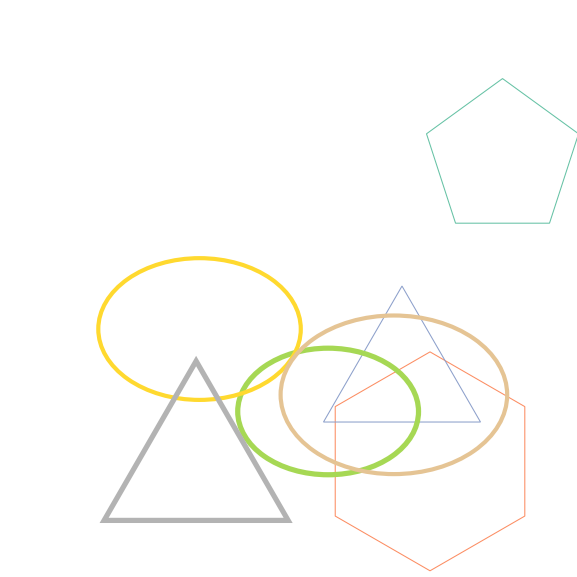[{"shape": "pentagon", "thickness": 0.5, "radius": 0.69, "center": [0.87, 0.725]}, {"shape": "hexagon", "thickness": 0.5, "radius": 0.95, "center": [0.745, 0.2]}, {"shape": "triangle", "thickness": 0.5, "radius": 0.78, "center": [0.696, 0.347]}, {"shape": "oval", "thickness": 2.5, "radius": 0.78, "center": [0.568, 0.287]}, {"shape": "oval", "thickness": 2, "radius": 0.88, "center": [0.346, 0.429]}, {"shape": "oval", "thickness": 2, "radius": 0.98, "center": [0.682, 0.315]}, {"shape": "triangle", "thickness": 2.5, "radius": 0.92, "center": [0.34, 0.19]}]